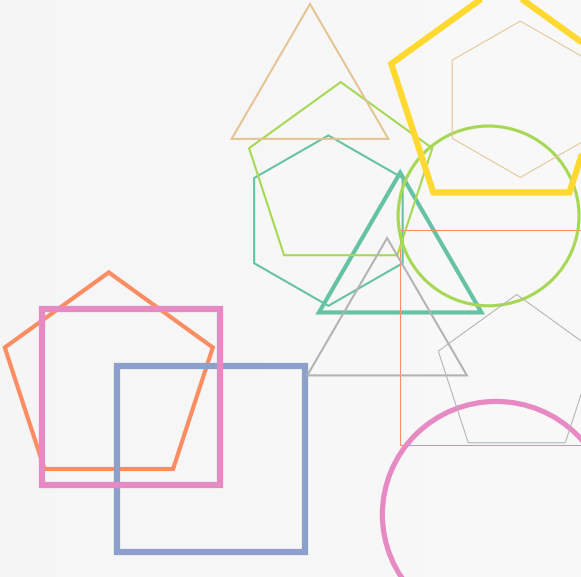[{"shape": "hexagon", "thickness": 1, "radius": 0.74, "center": [0.565, 0.617]}, {"shape": "triangle", "thickness": 2, "radius": 0.81, "center": [0.689, 0.539]}, {"shape": "square", "thickness": 0.5, "radius": 0.93, "center": [0.874, 0.414]}, {"shape": "pentagon", "thickness": 2, "radius": 0.94, "center": [0.187, 0.339]}, {"shape": "square", "thickness": 3, "radius": 0.81, "center": [0.363, 0.204]}, {"shape": "square", "thickness": 3, "radius": 0.76, "center": [0.225, 0.312]}, {"shape": "circle", "thickness": 2.5, "radius": 0.98, "center": [0.854, 0.108]}, {"shape": "pentagon", "thickness": 1, "radius": 0.83, "center": [0.586, 0.691]}, {"shape": "circle", "thickness": 1.5, "radius": 0.78, "center": [0.841, 0.625]}, {"shape": "pentagon", "thickness": 3, "radius": 1.0, "center": [0.863, 0.827]}, {"shape": "hexagon", "thickness": 0.5, "radius": 0.68, "center": [0.895, 0.827]}, {"shape": "triangle", "thickness": 1, "radius": 0.78, "center": [0.533, 0.836]}, {"shape": "triangle", "thickness": 1, "radius": 0.79, "center": [0.666, 0.428]}, {"shape": "pentagon", "thickness": 0.5, "radius": 0.71, "center": [0.889, 0.347]}]